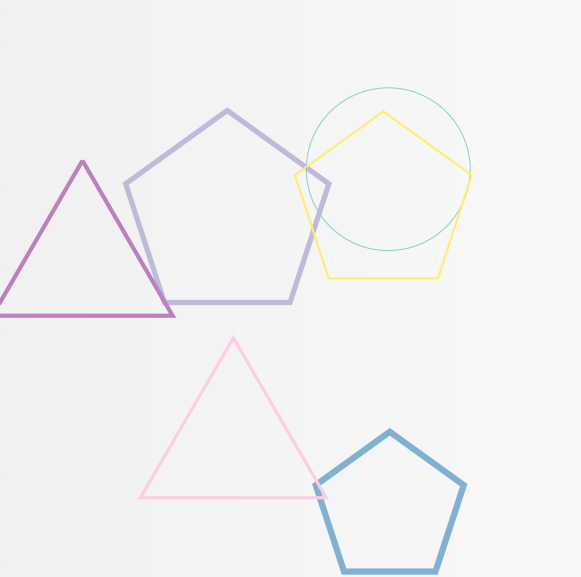[{"shape": "circle", "thickness": 0.5, "radius": 0.7, "center": [0.668, 0.706]}, {"shape": "pentagon", "thickness": 2.5, "radius": 0.92, "center": [0.391, 0.624]}, {"shape": "pentagon", "thickness": 3, "radius": 0.67, "center": [0.671, 0.118]}, {"shape": "triangle", "thickness": 1.5, "radius": 0.92, "center": [0.401, 0.23]}, {"shape": "triangle", "thickness": 2, "radius": 0.9, "center": [0.142, 0.542]}, {"shape": "pentagon", "thickness": 1, "radius": 0.8, "center": [0.66, 0.646]}]